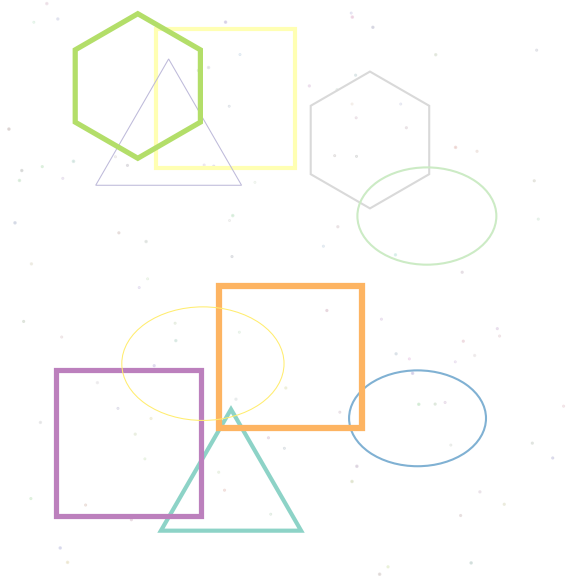[{"shape": "triangle", "thickness": 2, "radius": 0.7, "center": [0.4, 0.15]}, {"shape": "square", "thickness": 2, "radius": 0.6, "center": [0.39, 0.828]}, {"shape": "triangle", "thickness": 0.5, "radius": 0.73, "center": [0.292, 0.751]}, {"shape": "oval", "thickness": 1, "radius": 0.59, "center": [0.723, 0.275]}, {"shape": "square", "thickness": 3, "radius": 0.62, "center": [0.503, 0.381]}, {"shape": "hexagon", "thickness": 2.5, "radius": 0.63, "center": [0.239, 0.85]}, {"shape": "hexagon", "thickness": 1, "radius": 0.59, "center": [0.641, 0.757]}, {"shape": "square", "thickness": 2.5, "radius": 0.63, "center": [0.223, 0.232]}, {"shape": "oval", "thickness": 1, "radius": 0.6, "center": [0.739, 0.625]}, {"shape": "oval", "thickness": 0.5, "radius": 0.7, "center": [0.351, 0.369]}]